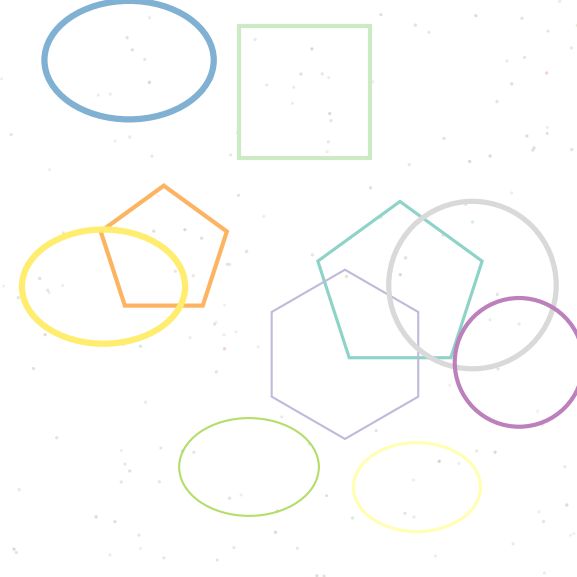[{"shape": "pentagon", "thickness": 1.5, "radius": 0.75, "center": [0.693, 0.501]}, {"shape": "oval", "thickness": 1.5, "radius": 0.55, "center": [0.722, 0.156]}, {"shape": "hexagon", "thickness": 1, "radius": 0.73, "center": [0.597, 0.386]}, {"shape": "oval", "thickness": 3, "radius": 0.73, "center": [0.224, 0.895]}, {"shape": "pentagon", "thickness": 2, "radius": 0.57, "center": [0.284, 0.563]}, {"shape": "oval", "thickness": 1, "radius": 0.6, "center": [0.431, 0.191]}, {"shape": "circle", "thickness": 2.5, "radius": 0.73, "center": [0.818, 0.505]}, {"shape": "circle", "thickness": 2, "radius": 0.56, "center": [0.899, 0.372]}, {"shape": "square", "thickness": 2, "radius": 0.57, "center": [0.527, 0.84]}, {"shape": "oval", "thickness": 3, "radius": 0.71, "center": [0.179, 0.503]}]